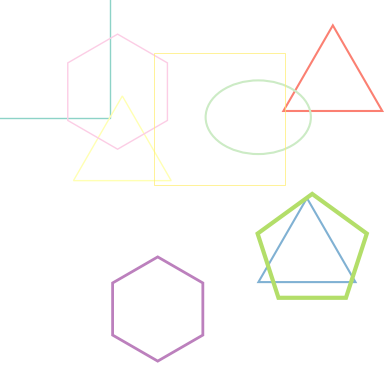[{"shape": "square", "thickness": 1, "radius": 0.8, "center": [0.125, 0.853]}, {"shape": "triangle", "thickness": 1, "radius": 0.73, "center": [0.318, 0.604]}, {"shape": "triangle", "thickness": 1.5, "radius": 0.74, "center": [0.865, 0.786]}, {"shape": "triangle", "thickness": 1.5, "radius": 0.73, "center": [0.797, 0.34]}, {"shape": "pentagon", "thickness": 3, "radius": 0.75, "center": [0.811, 0.347]}, {"shape": "hexagon", "thickness": 1, "radius": 0.75, "center": [0.305, 0.762]}, {"shape": "hexagon", "thickness": 2, "radius": 0.68, "center": [0.41, 0.197]}, {"shape": "oval", "thickness": 1.5, "radius": 0.68, "center": [0.671, 0.696]}, {"shape": "square", "thickness": 0.5, "radius": 0.85, "center": [0.571, 0.691]}]